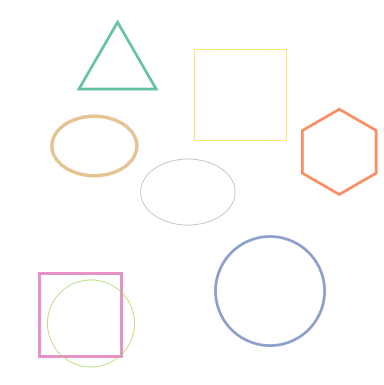[{"shape": "triangle", "thickness": 2, "radius": 0.58, "center": [0.305, 0.827]}, {"shape": "hexagon", "thickness": 2, "radius": 0.55, "center": [0.881, 0.606]}, {"shape": "circle", "thickness": 2, "radius": 0.71, "center": [0.701, 0.244]}, {"shape": "square", "thickness": 2, "radius": 0.54, "center": [0.208, 0.183]}, {"shape": "circle", "thickness": 0.5, "radius": 0.57, "center": [0.236, 0.16]}, {"shape": "square", "thickness": 0.5, "radius": 0.59, "center": [0.623, 0.755]}, {"shape": "oval", "thickness": 2.5, "radius": 0.55, "center": [0.245, 0.621]}, {"shape": "oval", "thickness": 0.5, "radius": 0.61, "center": [0.488, 0.501]}]